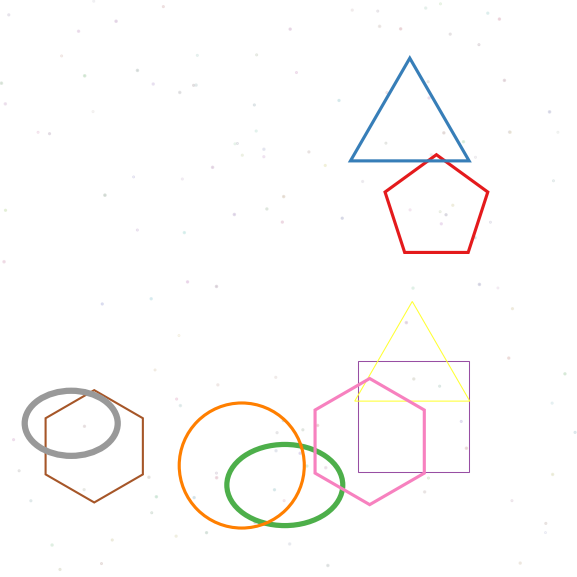[{"shape": "pentagon", "thickness": 1.5, "radius": 0.47, "center": [0.756, 0.638]}, {"shape": "triangle", "thickness": 1.5, "radius": 0.59, "center": [0.71, 0.78]}, {"shape": "oval", "thickness": 2.5, "radius": 0.5, "center": [0.493, 0.159]}, {"shape": "square", "thickness": 0.5, "radius": 0.48, "center": [0.717, 0.278]}, {"shape": "circle", "thickness": 1.5, "radius": 0.54, "center": [0.419, 0.193]}, {"shape": "triangle", "thickness": 0.5, "radius": 0.58, "center": [0.714, 0.362]}, {"shape": "hexagon", "thickness": 1, "radius": 0.49, "center": [0.163, 0.226]}, {"shape": "hexagon", "thickness": 1.5, "radius": 0.55, "center": [0.64, 0.235]}, {"shape": "oval", "thickness": 3, "radius": 0.4, "center": [0.123, 0.266]}]